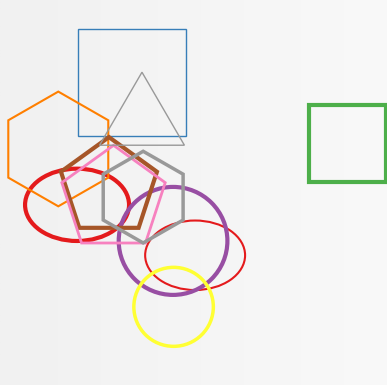[{"shape": "oval", "thickness": 3, "radius": 0.67, "center": [0.199, 0.468]}, {"shape": "oval", "thickness": 1.5, "radius": 0.64, "center": [0.504, 0.337]}, {"shape": "square", "thickness": 1, "radius": 0.7, "center": [0.341, 0.787]}, {"shape": "square", "thickness": 3, "radius": 0.5, "center": [0.896, 0.627]}, {"shape": "circle", "thickness": 3, "radius": 0.7, "center": [0.447, 0.374]}, {"shape": "hexagon", "thickness": 1.5, "radius": 0.74, "center": [0.15, 0.613]}, {"shape": "circle", "thickness": 2.5, "radius": 0.51, "center": [0.448, 0.203]}, {"shape": "pentagon", "thickness": 3, "radius": 0.65, "center": [0.281, 0.514]}, {"shape": "pentagon", "thickness": 2, "radius": 0.7, "center": [0.293, 0.482]}, {"shape": "hexagon", "thickness": 2.5, "radius": 0.6, "center": [0.369, 0.488]}, {"shape": "triangle", "thickness": 1, "radius": 0.63, "center": [0.366, 0.686]}]